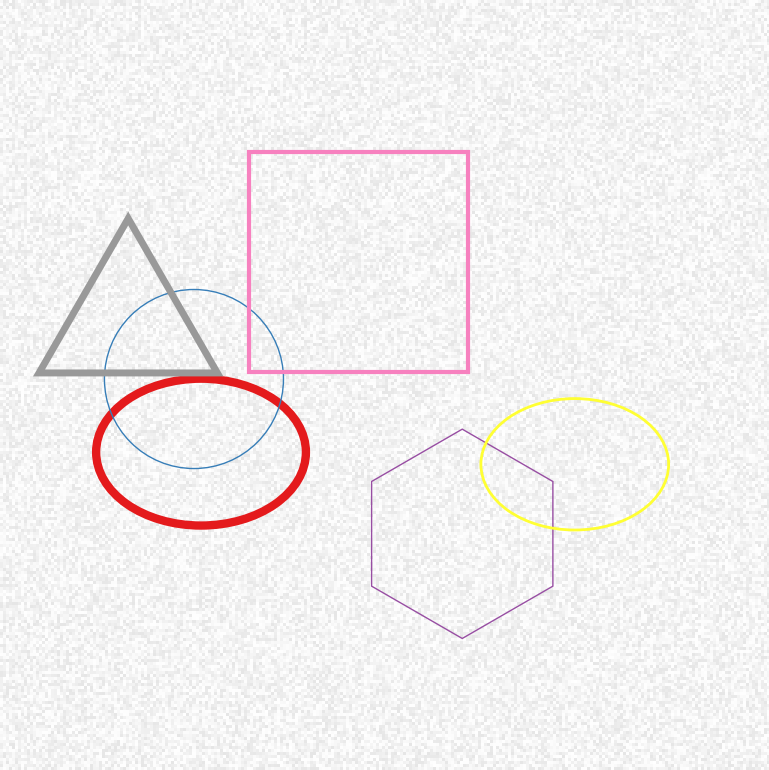[{"shape": "oval", "thickness": 3, "radius": 0.68, "center": [0.261, 0.413]}, {"shape": "circle", "thickness": 0.5, "radius": 0.58, "center": [0.252, 0.508]}, {"shape": "hexagon", "thickness": 0.5, "radius": 0.68, "center": [0.6, 0.307]}, {"shape": "oval", "thickness": 1, "radius": 0.61, "center": [0.746, 0.397]}, {"shape": "square", "thickness": 1.5, "radius": 0.71, "center": [0.466, 0.659]}, {"shape": "triangle", "thickness": 2.5, "radius": 0.67, "center": [0.166, 0.583]}]